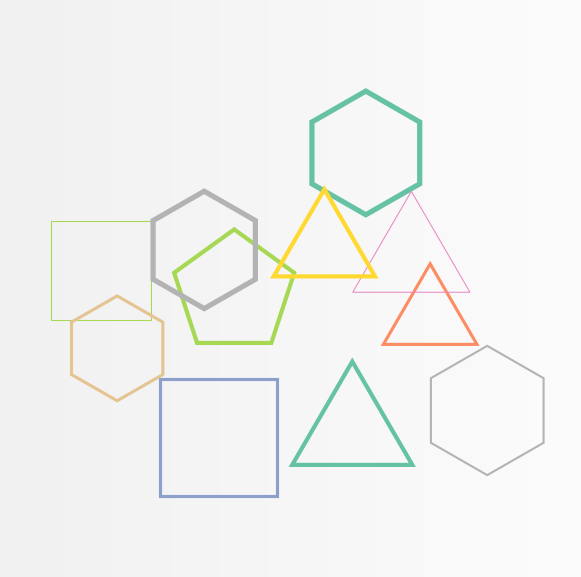[{"shape": "triangle", "thickness": 2, "radius": 0.6, "center": [0.606, 0.254]}, {"shape": "hexagon", "thickness": 2.5, "radius": 0.54, "center": [0.629, 0.734]}, {"shape": "triangle", "thickness": 1.5, "radius": 0.46, "center": [0.74, 0.449]}, {"shape": "square", "thickness": 1.5, "radius": 0.51, "center": [0.376, 0.242]}, {"shape": "triangle", "thickness": 0.5, "radius": 0.58, "center": [0.708, 0.551]}, {"shape": "pentagon", "thickness": 2, "radius": 0.54, "center": [0.403, 0.493]}, {"shape": "square", "thickness": 0.5, "radius": 0.43, "center": [0.173, 0.531]}, {"shape": "triangle", "thickness": 2, "radius": 0.5, "center": [0.558, 0.571]}, {"shape": "hexagon", "thickness": 1.5, "radius": 0.45, "center": [0.202, 0.396]}, {"shape": "hexagon", "thickness": 2.5, "radius": 0.51, "center": [0.351, 0.566]}, {"shape": "hexagon", "thickness": 1, "radius": 0.56, "center": [0.838, 0.288]}]